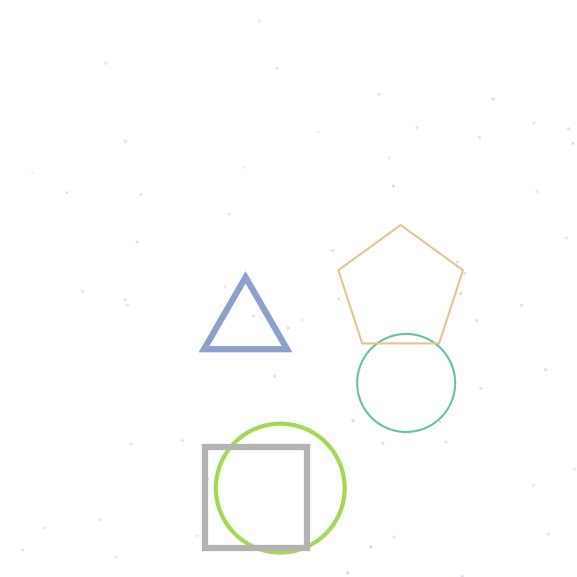[{"shape": "circle", "thickness": 1, "radius": 0.42, "center": [0.703, 0.336]}, {"shape": "triangle", "thickness": 3, "radius": 0.42, "center": [0.425, 0.436]}, {"shape": "circle", "thickness": 2, "radius": 0.56, "center": [0.485, 0.154]}, {"shape": "pentagon", "thickness": 1, "radius": 0.57, "center": [0.694, 0.496]}, {"shape": "square", "thickness": 3, "radius": 0.44, "center": [0.443, 0.137]}]